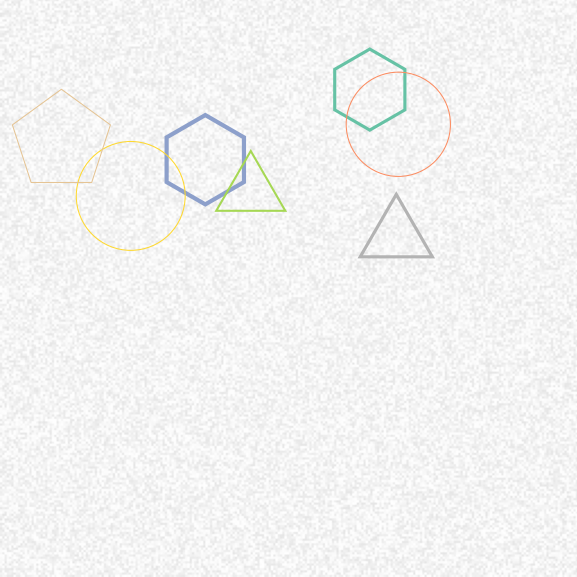[{"shape": "hexagon", "thickness": 1.5, "radius": 0.35, "center": [0.64, 0.844]}, {"shape": "circle", "thickness": 0.5, "radius": 0.45, "center": [0.69, 0.784]}, {"shape": "hexagon", "thickness": 2, "radius": 0.39, "center": [0.355, 0.723]}, {"shape": "triangle", "thickness": 1, "radius": 0.35, "center": [0.434, 0.669]}, {"shape": "circle", "thickness": 0.5, "radius": 0.47, "center": [0.226, 0.66]}, {"shape": "pentagon", "thickness": 0.5, "radius": 0.45, "center": [0.106, 0.755]}, {"shape": "triangle", "thickness": 1.5, "radius": 0.36, "center": [0.686, 0.59]}]